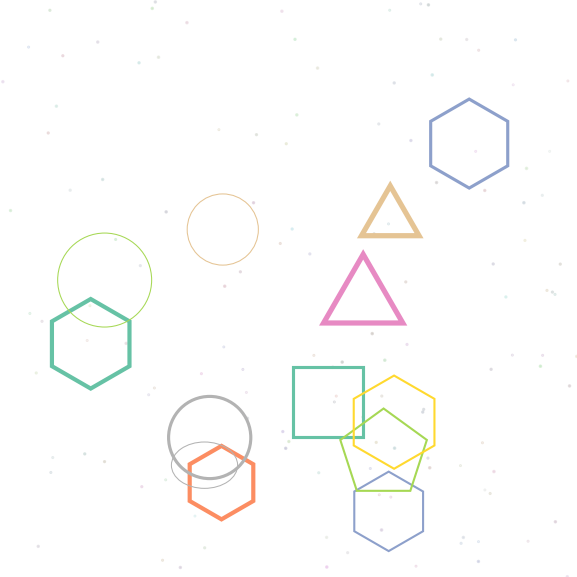[{"shape": "hexagon", "thickness": 2, "radius": 0.39, "center": [0.157, 0.404]}, {"shape": "square", "thickness": 1.5, "radius": 0.3, "center": [0.567, 0.303]}, {"shape": "hexagon", "thickness": 2, "radius": 0.32, "center": [0.384, 0.163]}, {"shape": "hexagon", "thickness": 1.5, "radius": 0.39, "center": [0.812, 0.751]}, {"shape": "hexagon", "thickness": 1, "radius": 0.34, "center": [0.673, 0.114]}, {"shape": "triangle", "thickness": 2.5, "radius": 0.4, "center": [0.629, 0.479]}, {"shape": "circle", "thickness": 0.5, "radius": 0.41, "center": [0.181, 0.514]}, {"shape": "pentagon", "thickness": 1, "radius": 0.39, "center": [0.664, 0.213]}, {"shape": "hexagon", "thickness": 1, "radius": 0.4, "center": [0.682, 0.268]}, {"shape": "circle", "thickness": 0.5, "radius": 0.31, "center": [0.386, 0.602]}, {"shape": "triangle", "thickness": 2.5, "radius": 0.29, "center": [0.676, 0.62]}, {"shape": "oval", "thickness": 0.5, "radius": 0.29, "center": [0.354, 0.194]}, {"shape": "circle", "thickness": 1.5, "radius": 0.36, "center": [0.363, 0.242]}]